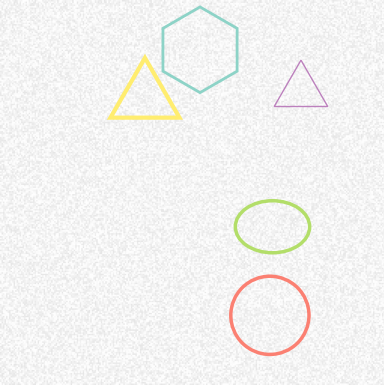[{"shape": "hexagon", "thickness": 2, "radius": 0.56, "center": [0.52, 0.871]}, {"shape": "circle", "thickness": 2.5, "radius": 0.51, "center": [0.701, 0.181]}, {"shape": "oval", "thickness": 2.5, "radius": 0.48, "center": [0.708, 0.411]}, {"shape": "triangle", "thickness": 1, "radius": 0.4, "center": [0.782, 0.763]}, {"shape": "triangle", "thickness": 3, "radius": 0.52, "center": [0.377, 0.746]}]